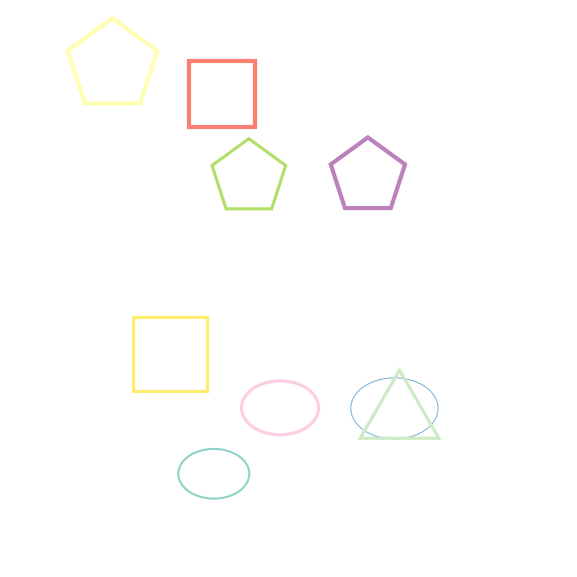[{"shape": "oval", "thickness": 1, "radius": 0.31, "center": [0.37, 0.179]}, {"shape": "pentagon", "thickness": 2, "radius": 0.41, "center": [0.195, 0.886]}, {"shape": "square", "thickness": 2, "radius": 0.29, "center": [0.385, 0.836]}, {"shape": "oval", "thickness": 0.5, "radius": 0.38, "center": [0.683, 0.292]}, {"shape": "pentagon", "thickness": 1.5, "radius": 0.34, "center": [0.431, 0.692]}, {"shape": "oval", "thickness": 1.5, "radius": 0.33, "center": [0.485, 0.293]}, {"shape": "pentagon", "thickness": 2, "radius": 0.34, "center": [0.637, 0.694]}, {"shape": "triangle", "thickness": 1.5, "radius": 0.39, "center": [0.692, 0.28]}, {"shape": "square", "thickness": 1.5, "radius": 0.32, "center": [0.294, 0.386]}]